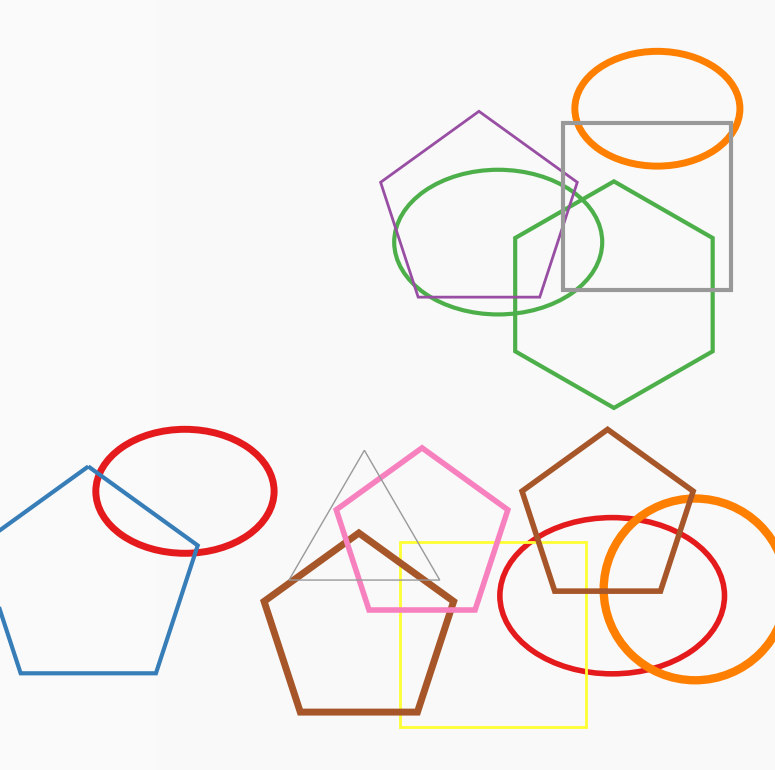[{"shape": "oval", "thickness": 2, "radius": 0.72, "center": [0.79, 0.226]}, {"shape": "oval", "thickness": 2.5, "radius": 0.58, "center": [0.239, 0.362]}, {"shape": "pentagon", "thickness": 1.5, "radius": 0.74, "center": [0.114, 0.246]}, {"shape": "hexagon", "thickness": 1.5, "radius": 0.74, "center": [0.792, 0.617]}, {"shape": "oval", "thickness": 1.5, "radius": 0.67, "center": [0.643, 0.686]}, {"shape": "pentagon", "thickness": 1, "radius": 0.67, "center": [0.618, 0.722]}, {"shape": "oval", "thickness": 2.5, "radius": 0.53, "center": [0.848, 0.859]}, {"shape": "circle", "thickness": 3, "radius": 0.59, "center": [0.897, 0.235]}, {"shape": "square", "thickness": 1, "radius": 0.6, "center": [0.636, 0.176]}, {"shape": "pentagon", "thickness": 2.5, "radius": 0.64, "center": [0.463, 0.179]}, {"shape": "pentagon", "thickness": 2, "radius": 0.58, "center": [0.784, 0.326]}, {"shape": "pentagon", "thickness": 2, "radius": 0.58, "center": [0.545, 0.302]}, {"shape": "square", "thickness": 1.5, "radius": 0.54, "center": [0.835, 0.732]}, {"shape": "triangle", "thickness": 0.5, "radius": 0.56, "center": [0.47, 0.303]}]